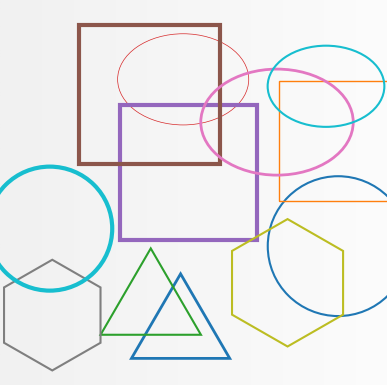[{"shape": "circle", "thickness": 1.5, "radius": 0.91, "center": [0.873, 0.361]}, {"shape": "triangle", "thickness": 2, "radius": 0.73, "center": [0.466, 0.142]}, {"shape": "square", "thickness": 1, "radius": 0.78, "center": [0.875, 0.634]}, {"shape": "triangle", "thickness": 1.5, "radius": 0.75, "center": [0.389, 0.205]}, {"shape": "oval", "thickness": 0.5, "radius": 0.85, "center": [0.473, 0.794]}, {"shape": "square", "thickness": 3, "radius": 0.88, "center": [0.486, 0.552]}, {"shape": "square", "thickness": 3, "radius": 0.91, "center": [0.385, 0.755]}, {"shape": "oval", "thickness": 2, "radius": 0.98, "center": [0.715, 0.683]}, {"shape": "hexagon", "thickness": 1.5, "radius": 0.72, "center": [0.135, 0.182]}, {"shape": "hexagon", "thickness": 1.5, "radius": 0.83, "center": [0.742, 0.265]}, {"shape": "circle", "thickness": 3, "radius": 0.81, "center": [0.129, 0.406]}, {"shape": "oval", "thickness": 1.5, "radius": 0.75, "center": [0.841, 0.776]}]